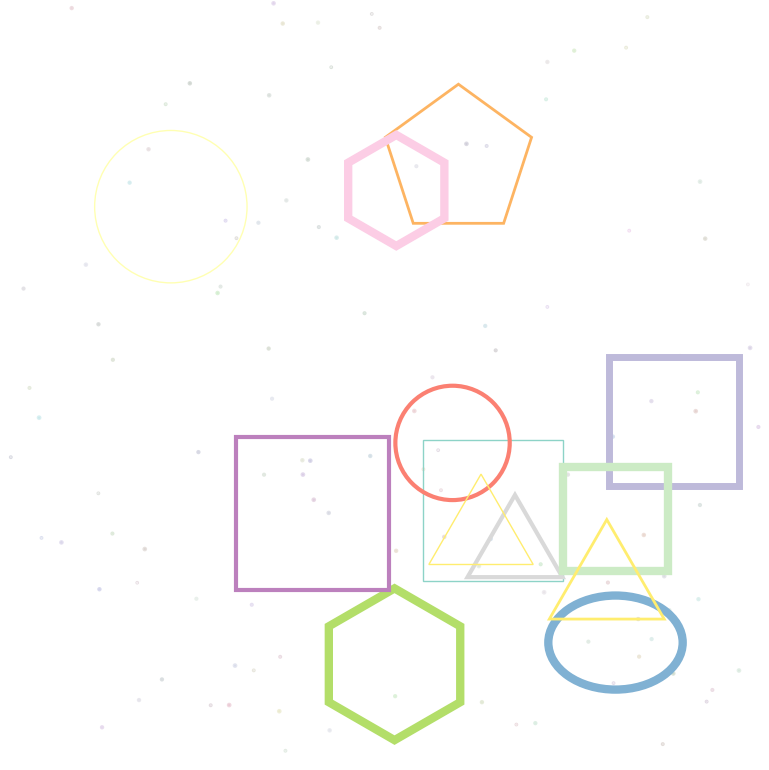[{"shape": "square", "thickness": 0.5, "radius": 0.46, "center": [0.64, 0.337]}, {"shape": "circle", "thickness": 0.5, "radius": 0.49, "center": [0.222, 0.732]}, {"shape": "square", "thickness": 2.5, "radius": 0.42, "center": [0.875, 0.452]}, {"shape": "circle", "thickness": 1.5, "radius": 0.37, "center": [0.588, 0.425]}, {"shape": "oval", "thickness": 3, "radius": 0.44, "center": [0.799, 0.166]}, {"shape": "pentagon", "thickness": 1, "radius": 0.5, "center": [0.595, 0.791]}, {"shape": "hexagon", "thickness": 3, "radius": 0.49, "center": [0.512, 0.137]}, {"shape": "hexagon", "thickness": 3, "radius": 0.36, "center": [0.515, 0.753]}, {"shape": "triangle", "thickness": 1.5, "radius": 0.36, "center": [0.669, 0.286]}, {"shape": "square", "thickness": 1.5, "radius": 0.5, "center": [0.406, 0.333]}, {"shape": "square", "thickness": 3, "radius": 0.34, "center": [0.8, 0.326]}, {"shape": "triangle", "thickness": 0.5, "radius": 0.39, "center": [0.625, 0.306]}, {"shape": "triangle", "thickness": 1, "radius": 0.43, "center": [0.788, 0.239]}]